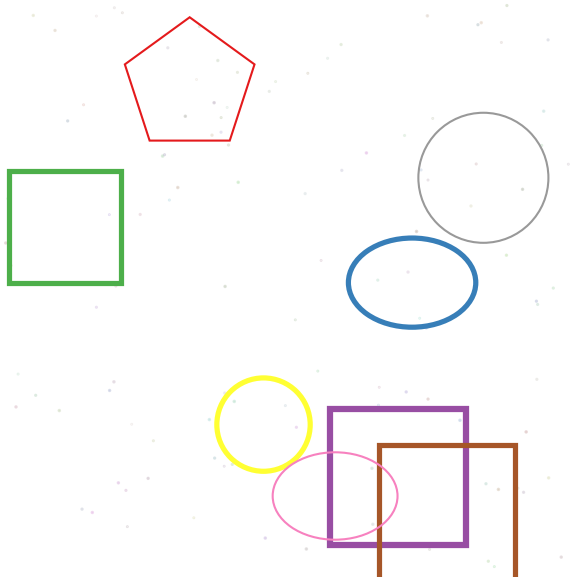[{"shape": "pentagon", "thickness": 1, "radius": 0.59, "center": [0.328, 0.851]}, {"shape": "oval", "thickness": 2.5, "radius": 0.55, "center": [0.714, 0.51]}, {"shape": "square", "thickness": 2.5, "radius": 0.48, "center": [0.113, 0.607]}, {"shape": "square", "thickness": 3, "radius": 0.59, "center": [0.69, 0.174]}, {"shape": "circle", "thickness": 2.5, "radius": 0.4, "center": [0.456, 0.264]}, {"shape": "square", "thickness": 2.5, "radius": 0.59, "center": [0.774, 0.111]}, {"shape": "oval", "thickness": 1, "radius": 0.54, "center": [0.58, 0.14]}, {"shape": "circle", "thickness": 1, "radius": 0.56, "center": [0.837, 0.691]}]